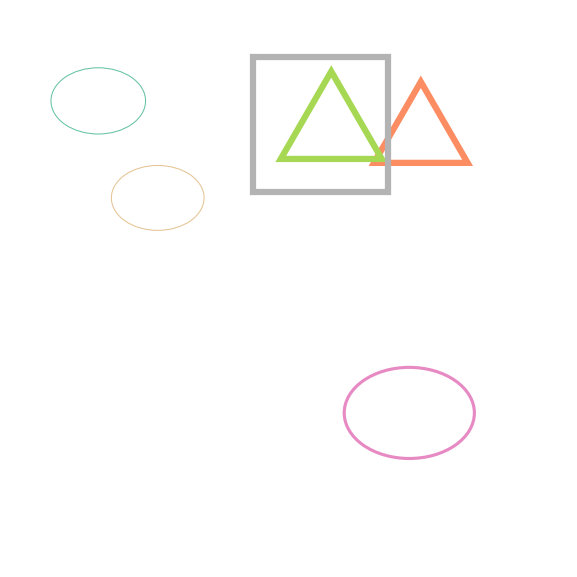[{"shape": "oval", "thickness": 0.5, "radius": 0.41, "center": [0.17, 0.824]}, {"shape": "triangle", "thickness": 3, "radius": 0.47, "center": [0.729, 0.764]}, {"shape": "oval", "thickness": 1.5, "radius": 0.56, "center": [0.709, 0.284]}, {"shape": "triangle", "thickness": 3, "radius": 0.5, "center": [0.574, 0.774]}, {"shape": "oval", "thickness": 0.5, "radius": 0.4, "center": [0.273, 0.656]}, {"shape": "square", "thickness": 3, "radius": 0.58, "center": [0.555, 0.783]}]